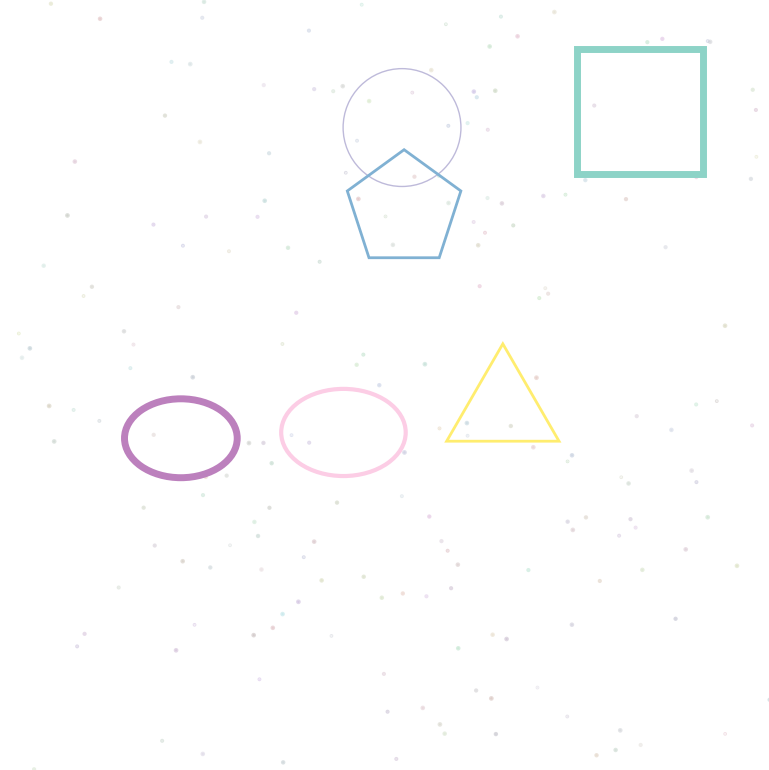[{"shape": "square", "thickness": 2.5, "radius": 0.41, "center": [0.831, 0.855]}, {"shape": "circle", "thickness": 0.5, "radius": 0.38, "center": [0.522, 0.834]}, {"shape": "pentagon", "thickness": 1, "radius": 0.39, "center": [0.525, 0.728]}, {"shape": "oval", "thickness": 1.5, "radius": 0.4, "center": [0.446, 0.438]}, {"shape": "oval", "thickness": 2.5, "radius": 0.37, "center": [0.235, 0.431]}, {"shape": "triangle", "thickness": 1, "radius": 0.42, "center": [0.653, 0.469]}]